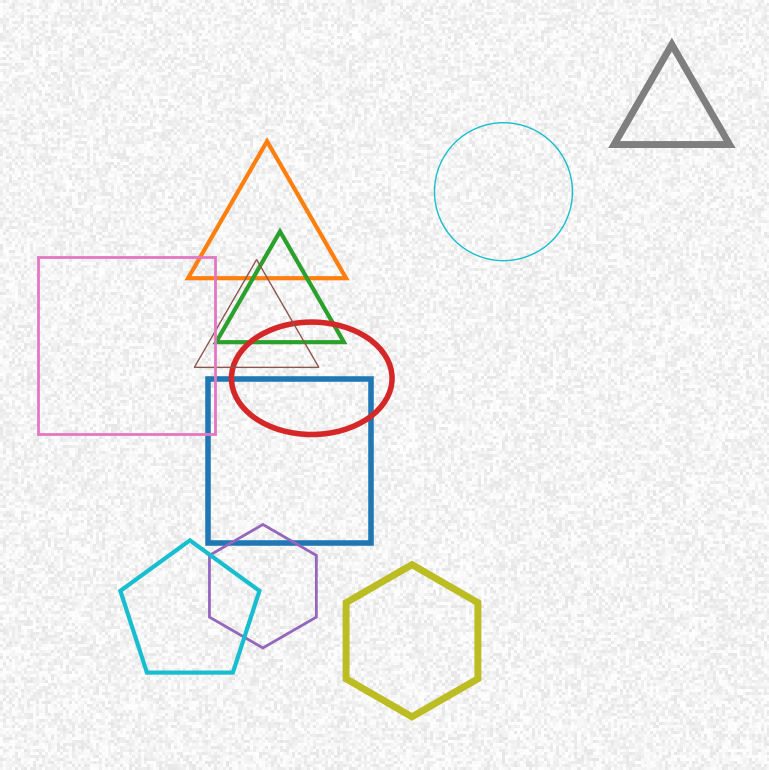[{"shape": "square", "thickness": 2, "radius": 0.53, "center": [0.376, 0.401]}, {"shape": "triangle", "thickness": 1.5, "radius": 0.59, "center": [0.347, 0.698]}, {"shape": "triangle", "thickness": 1.5, "radius": 0.48, "center": [0.364, 0.604]}, {"shape": "oval", "thickness": 2, "radius": 0.52, "center": [0.405, 0.509]}, {"shape": "hexagon", "thickness": 1, "radius": 0.4, "center": [0.341, 0.239]}, {"shape": "triangle", "thickness": 0.5, "radius": 0.47, "center": [0.333, 0.57]}, {"shape": "square", "thickness": 1, "radius": 0.58, "center": [0.164, 0.551]}, {"shape": "triangle", "thickness": 2.5, "radius": 0.43, "center": [0.873, 0.856]}, {"shape": "hexagon", "thickness": 2.5, "radius": 0.49, "center": [0.535, 0.168]}, {"shape": "pentagon", "thickness": 1.5, "radius": 0.47, "center": [0.247, 0.203]}, {"shape": "circle", "thickness": 0.5, "radius": 0.45, "center": [0.654, 0.751]}]